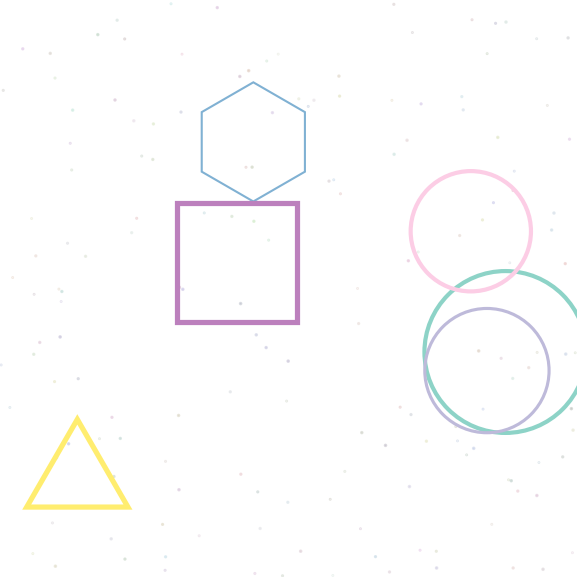[{"shape": "circle", "thickness": 2, "radius": 0.7, "center": [0.875, 0.39]}, {"shape": "circle", "thickness": 1.5, "radius": 0.54, "center": [0.843, 0.357]}, {"shape": "hexagon", "thickness": 1, "radius": 0.52, "center": [0.439, 0.753]}, {"shape": "circle", "thickness": 2, "radius": 0.52, "center": [0.815, 0.599]}, {"shape": "square", "thickness": 2.5, "radius": 0.52, "center": [0.411, 0.544]}, {"shape": "triangle", "thickness": 2.5, "radius": 0.51, "center": [0.134, 0.172]}]